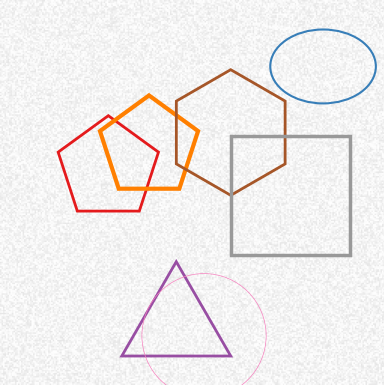[{"shape": "pentagon", "thickness": 2, "radius": 0.68, "center": [0.281, 0.563]}, {"shape": "oval", "thickness": 1.5, "radius": 0.69, "center": [0.839, 0.827]}, {"shape": "triangle", "thickness": 2, "radius": 0.82, "center": [0.458, 0.157]}, {"shape": "pentagon", "thickness": 3, "radius": 0.67, "center": [0.387, 0.618]}, {"shape": "hexagon", "thickness": 2, "radius": 0.82, "center": [0.599, 0.656]}, {"shape": "circle", "thickness": 0.5, "radius": 0.81, "center": [0.53, 0.128]}, {"shape": "square", "thickness": 2.5, "radius": 0.77, "center": [0.755, 0.492]}]